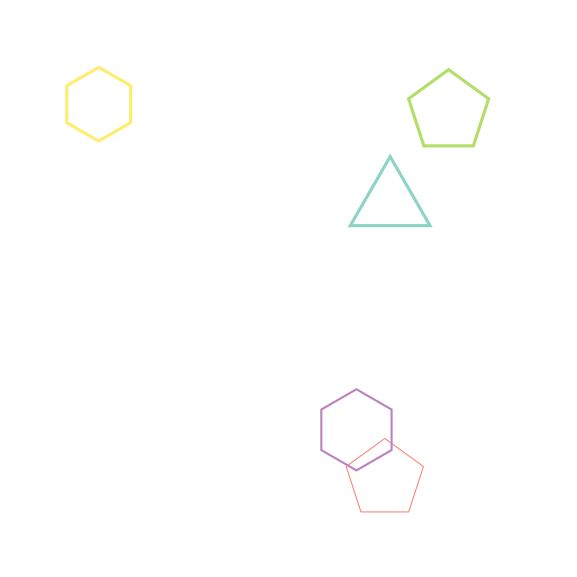[{"shape": "triangle", "thickness": 1.5, "radius": 0.4, "center": [0.676, 0.648]}, {"shape": "pentagon", "thickness": 0.5, "radius": 0.35, "center": [0.666, 0.17]}, {"shape": "pentagon", "thickness": 1.5, "radius": 0.36, "center": [0.777, 0.806]}, {"shape": "hexagon", "thickness": 1, "radius": 0.35, "center": [0.617, 0.255]}, {"shape": "hexagon", "thickness": 1.5, "radius": 0.32, "center": [0.171, 0.819]}]